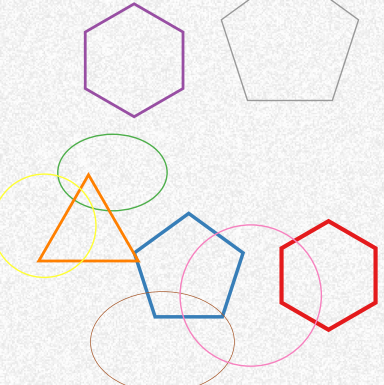[{"shape": "hexagon", "thickness": 3, "radius": 0.71, "center": [0.853, 0.285]}, {"shape": "pentagon", "thickness": 2.5, "radius": 0.74, "center": [0.49, 0.297]}, {"shape": "oval", "thickness": 1, "radius": 0.71, "center": [0.292, 0.552]}, {"shape": "hexagon", "thickness": 2, "radius": 0.73, "center": [0.348, 0.843]}, {"shape": "triangle", "thickness": 2, "radius": 0.75, "center": [0.23, 0.397]}, {"shape": "circle", "thickness": 1, "radius": 0.67, "center": [0.115, 0.414]}, {"shape": "oval", "thickness": 0.5, "radius": 0.93, "center": [0.422, 0.112]}, {"shape": "circle", "thickness": 1, "radius": 0.92, "center": [0.651, 0.232]}, {"shape": "pentagon", "thickness": 1, "radius": 0.94, "center": [0.753, 0.891]}]